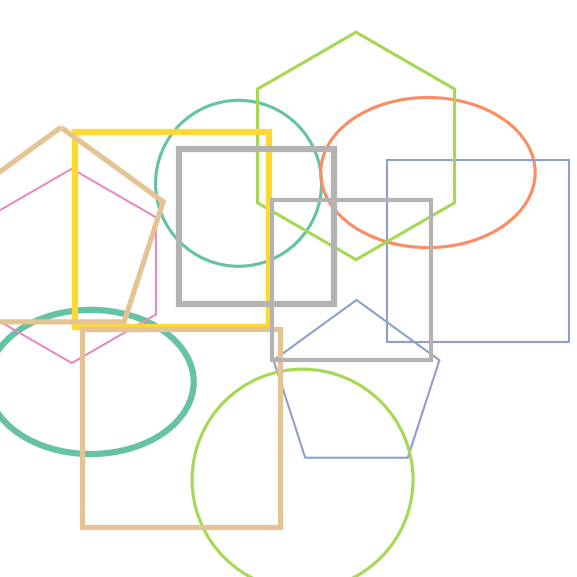[{"shape": "oval", "thickness": 3, "radius": 0.89, "center": [0.157, 0.338]}, {"shape": "circle", "thickness": 1.5, "radius": 0.72, "center": [0.413, 0.682]}, {"shape": "oval", "thickness": 1.5, "radius": 0.93, "center": [0.741, 0.7]}, {"shape": "pentagon", "thickness": 1, "radius": 0.76, "center": [0.617, 0.329]}, {"shape": "square", "thickness": 1, "radius": 0.79, "center": [0.827, 0.564]}, {"shape": "hexagon", "thickness": 1, "radius": 0.84, "center": [0.124, 0.539]}, {"shape": "circle", "thickness": 1.5, "radius": 0.96, "center": [0.524, 0.169]}, {"shape": "hexagon", "thickness": 1.5, "radius": 0.98, "center": [0.616, 0.746]}, {"shape": "square", "thickness": 3, "radius": 0.84, "center": [0.298, 0.602]}, {"shape": "pentagon", "thickness": 2.5, "radius": 0.93, "center": [0.106, 0.592]}, {"shape": "square", "thickness": 2.5, "radius": 0.86, "center": [0.313, 0.258]}, {"shape": "square", "thickness": 3, "radius": 0.67, "center": [0.444, 0.607]}, {"shape": "square", "thickness": 2, "radius": 0.69, "center": [0.609, 0.514]}]